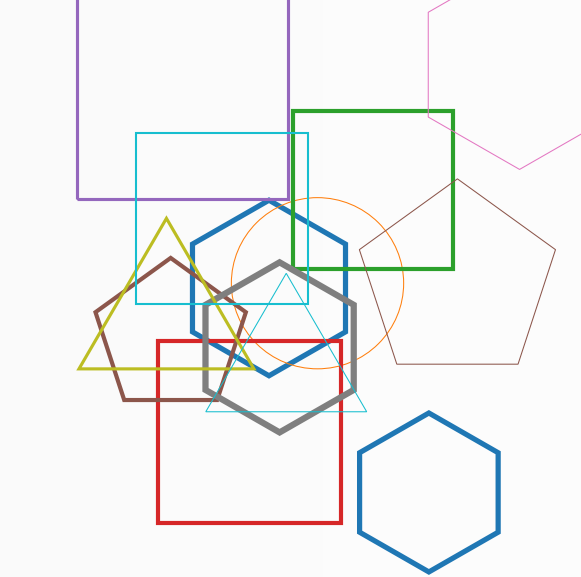[{"shape": "hexagon", "thickness": 2.5, "radius": 0.69, "center": [0.738, 0.146]}, {"shape": "hexagon", "thickness": 2.5, "radius": 0.76, "center": [0.463, 0.5]}, {"shape": "circle", "thickness": 0.5, "radius": 0.74, "center": [0.546, 0.509]}, {"shape": "square", "thickness": 2, "radius": 0.68, "center": [0.642, 0.67]}, {"shape": "square", "thickness": 2, "radius": 0.79, "center": [0.429, 0.251]}, {"shape": "square", "thickness": 1.5, "radius": 0.91, "center": [0.314, 0.836]}, {"shape": "pentagon", "thickness": 0.5, "radius": 0.89, "center": [0.787, 0.512]}, {"shape": "pentagon", "thickness": 2, "radius": 0.68, "center": [0.294, 0.416]}, {"shape": "hexagon", "thickness": 0.5, "radius": 0.91, "center": [0.894, 0.887]}, {"shape": "hexagon", "thickness": 3, "radius": 0.74, "center": [0.481, 0.398]}, {"shape": "triangle", "thickness": 1.5, "radius": 0.87, "center": [0.286, 0.447]}, {"shape": "triangle", "thickness": 0.5, "radius": 0.8, "center": [0.492, 0.366]}, {"shape": "square", "thickness": 1, "radius": 0.74, "center": [0.382, 0.621]}]